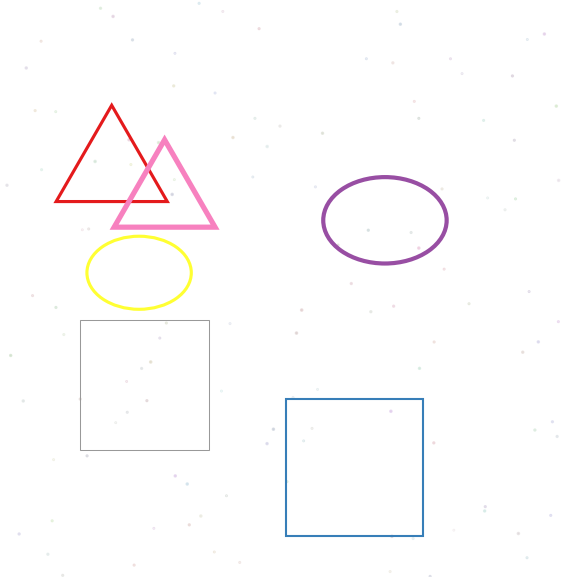[{"shape": "triangle", "thickness": 1.5, "radius": 0.56, "center": [0.193, 0.706]}, {"shape": "square", "thickness": 1, "radius": 0.59, "center": [0.613, 0.189]}, {"shape": "oval", "thickness": 2, "radius": 0.53, "center": [0.667, 0.618]}, {"shape": "oval", "thickness": 1.5, "radius": 0.45, "center": [0.241, 0.527]}, {"shape": "triangle", "thickness": 2.5, "radius": 0.5, "center": [0.285, 0.656]}, {"shape": "square", "thickness": 0.5, "radius": 0.56, "center": [0.251, 0.333]}]